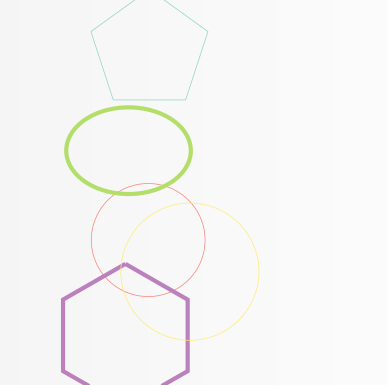[{"shape": "pentagon", "thickness": 0.5, "radius": 0.79, "center": [0.386, 0.869]}, {"shape": "circle", "thickness": 0.5, "radius": 0.73, "center": [0.382, 0.377]}, {"shape": "oval", "thickness": 3, "radius": 0.8, "center": [0.332, 0.609]}, {"shape": "hexagon", "thickness": 3, "radius": 0.93, "center": [0.324, 0.129]}, {"shape": "circle", "thickness": 0.5, "radius": 0.89, "center": [0.49, 0.294]}]